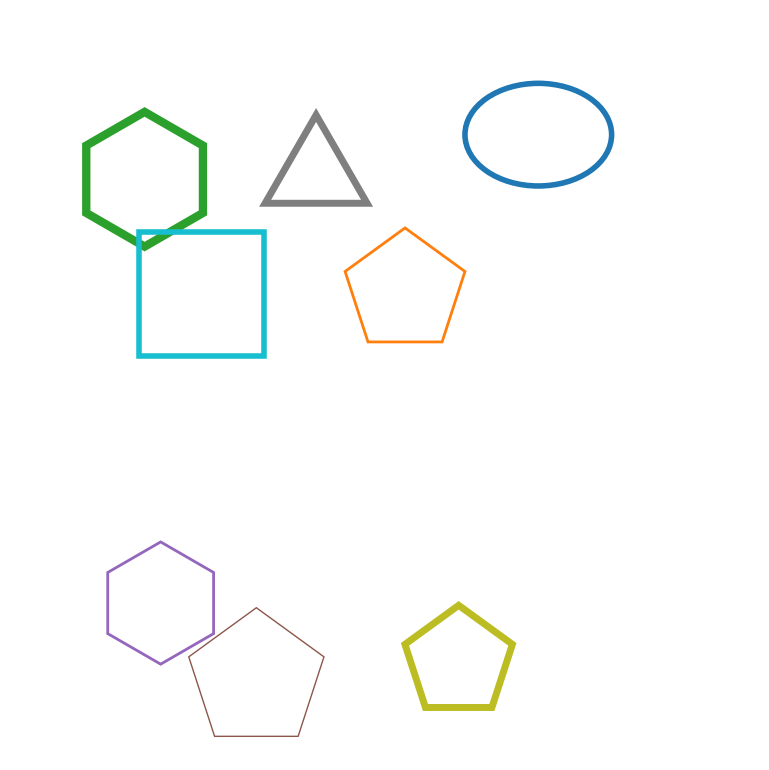[{"shape": "oval", "thickness": 2, "radius": 0.48, "center": [0.699, 0.825]}, {"shape": "pentagon", "thickness": 1, "radius": 0.41, "center": [0.526, 0.622]}, {"shape": "hexagon", "thickness": 3, "radius": 0.44, "center": [0.188, 0.767]}, {"shape": "hexagon", "thickness": 1, "radius": 0.4, "center": [0.209, 0.217]}, {"shape": "pentagon", "thickness": 0.5, "radius": 0.46, "center": [0.333, 0.118]}, {"shape": "triangle", "thickness": 2.5, "radius": 0.38, "center": [0.411, 0.774]}, {"shape": "pentagon", "thickness": 2.5, "radius": 0.37, "center": [0.596, 0.141]}, {"shape": "square", "thickness": 2, "radius": 0.4, "center": [0.262, 0.618]}]